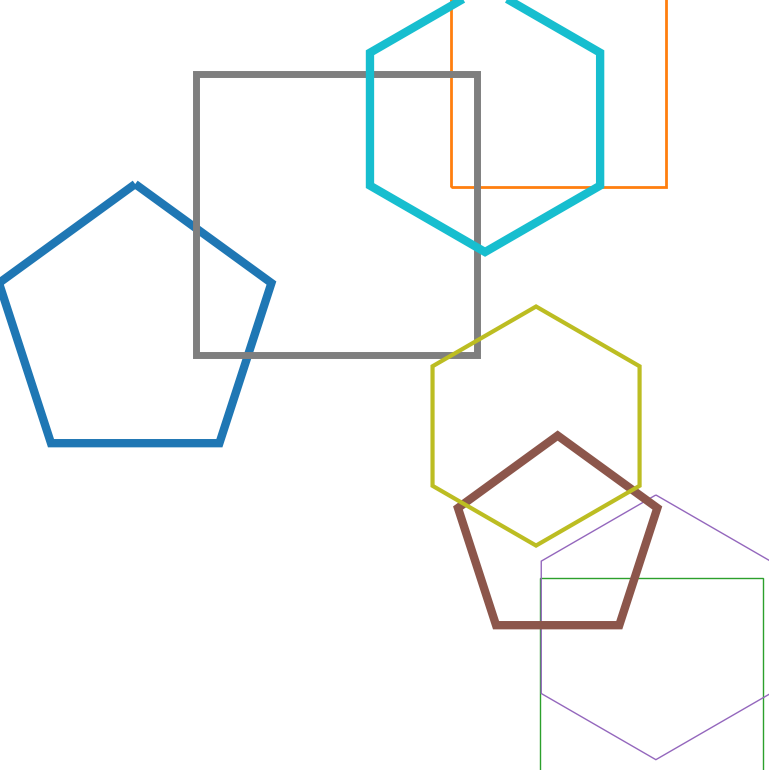[{"shape": "pentagon", "thickness": 3, "radius": 0.93, "center": [0.176, 0.575]}, {"shape": "square", "thickness": 1, "radius": 0.7, "center": [0.725, 0.896]}, {"shape": "square", "thickness": 0.5, "radius": 0.73, "center": [0.846, 0.104]}, {"shape": "hexagon", "thickness": 0.5, "radius": 0.86, "center": [0.852, 0.185]}, {"shape": "pentagon", "thickness": 3, "radius": 0.68, "center": [0.724, 0.298]}, {"shape": "square", "thickness": 2.5, "radius": 0.91, "center": [0.437, 0.721]}, {"shape": "hexagon", "thickness": 1.5, "radius": 0.78, "center": [0.696, 0.447]}, {"shape": "hexagon", "thickness": 3, "radius": 0.86, "center": [0.63, 0.845]}]